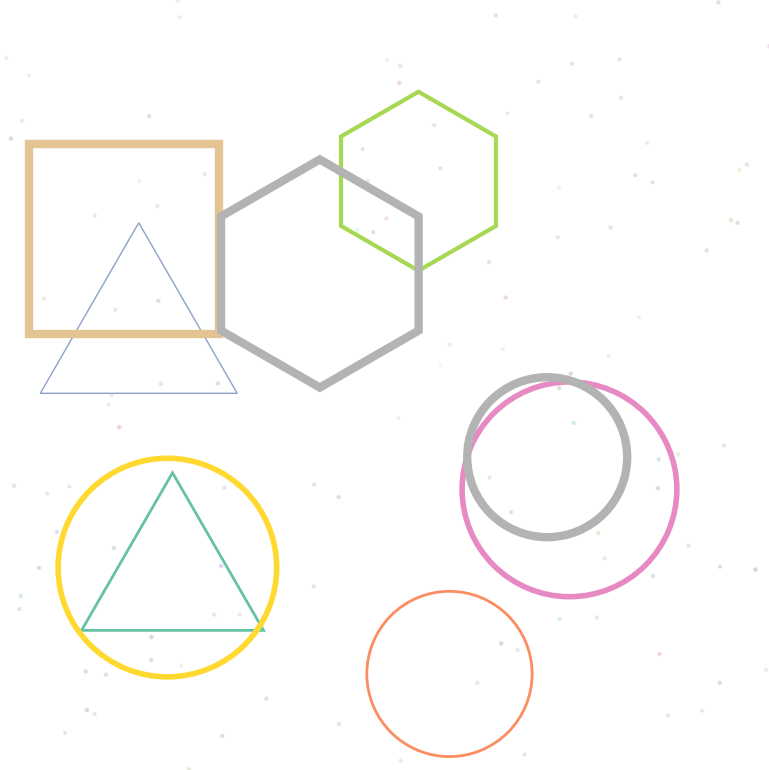[{"shape": "triangle", "thickness": 1, "radius": 0.68, "center": [0.224, 0.25]}, {"shape": "circle", "thickness": 1, "radius": 0.54, "center": [0.584, 0.125]}, {"shape": "triangle", "thickness": 0.5, "radius": 0.74, "center": [0.18, 0.563]}, {"shape": "circle", "thickness": 2, "radius": 0.7, "center": [0.74, 0.365]}, {"shape": "hexagon", "thickness": 1.5, "radius": 0.58, "center": [0.544, 0.765]}, {"shape": "circle", "thickness": 2, "radius": 0.71, "center": [0.217, 0.263]}, {"shape": "square", "thickness": 3, "radius": 0.62, "center": [0.161, 0.69]}, {"shape": "circle", "thickness": 3, "radius": 0.52, "center": [0.711, 0.406]}, {"shape": "hexagon", "thickness": 3, "radius": 0.74, "center": [0.415, 0.645]}]